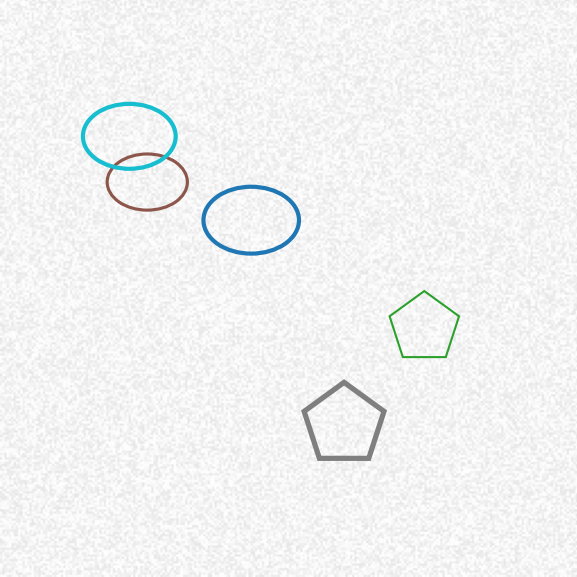[{"shape": "oval", "thickness": 2, "radius": 0.41, "center": [0.435, 0.618]}, {"shape": "pentagon", "thickness": 1, "radius": 0.32, "center": [0.735, 0.432]}, {"shape": "oval", "thickness": 1.5, "radius": 0.35, "center": [0.255, 0.684]}, {"shape": "pentagon", "thickness": 2.5, "radius": 0.36, "center": [0.596, 0.264]}, {"shape": "oval", "thickness": 2, "radius": 0.4, "center": [0.224, 0.763]}]